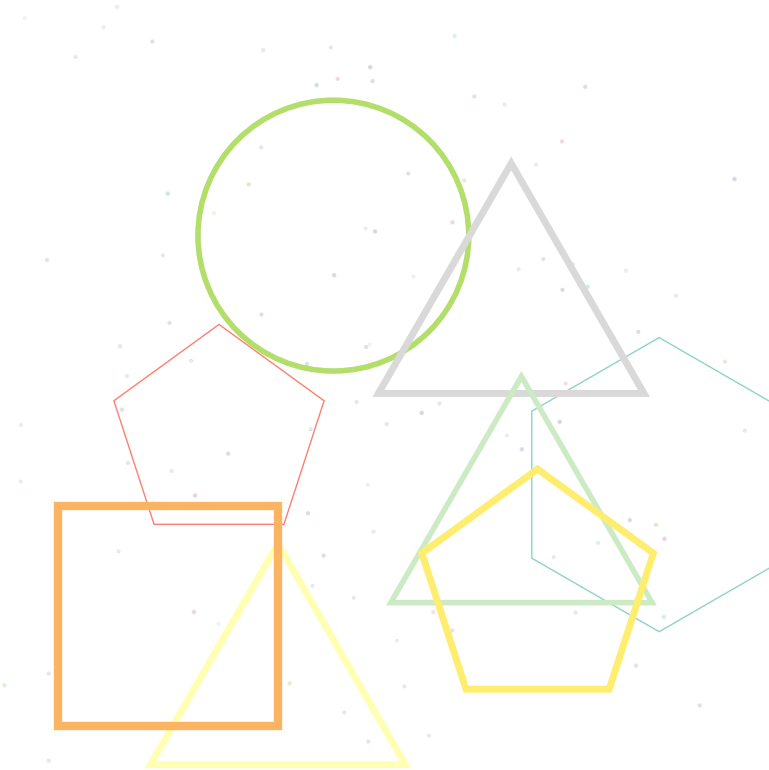[{"shape": "hexagon", "thickness": 0.5, "radius": 0.96, "center": [0.856, 0.371]}, {"shape": "triangle", "thickness": 2.5, "radius": 0.96, "center": [0.361, 0.102]}, {"shape": "pentagon", "thickness": 0.5, "radius": 0.72, "center": [0.284, 0.435]}, {"shape": "square", "thickness": 3, "radius": 0.71, "center": [0.218, 0.2]}, {"shape": "circle", "thickness": 2, "radius": 0.88, "center": [0.433, 0.694]}, {"shape": "triangle", "thickness": 2.5, "radius": 1.0, "center": [0.664, 0.589]}, {"shape": "triangle", "thickness": 2, "radius": 0.98, "center": [0.677, 0.315]}, {"shape": "pentagon", "thickness": 2.5, "radius": 0.79, "center": [0.698, 0.233]}]